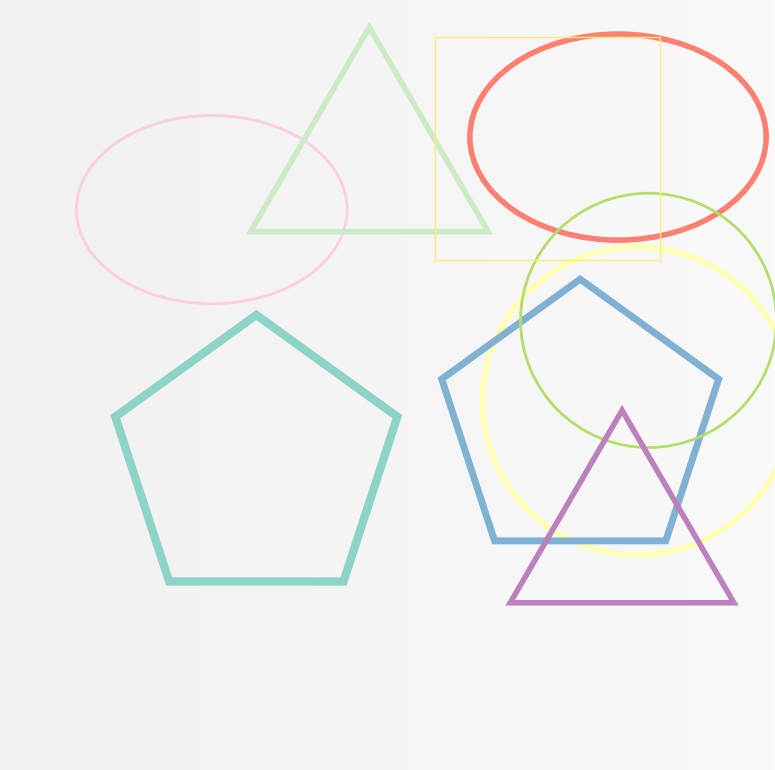[{"shape": "pentagon", "thickness": 3, "radius": 0.96, "center": [0.331, 0.4]}, {"shape": "circle", "thickness": 2, "radius": 1.0, "center": [0.822, 0.479]}, {"shape": "oval", "thickness": 2, "radius": 0.96, "center": [0.797, 0.822]}, {"shape": "pentagon", "thickness": 2.5, "radius": 0.94, "center": [0.749, 0.45]}, {"shape": "circle", "thickness": 1, "radius": 0.83, "center": [0.837, 0.584]}, {"shape": "oval", "thickness": 1, "radius": 0.87, "center": [0.273, 0.728]}, {"shape": "triangle", "thickness": 2, "radius": 0.83, "center": [0.803, 0.3]}, {"shape": "triangle", "thickness": 2, "radius": 0.88, "center": [0.477, 0.788]}, {"shape": "square", "thickness": 0.5, "radius": 0.73, "center": [0.706, 0.807]}]